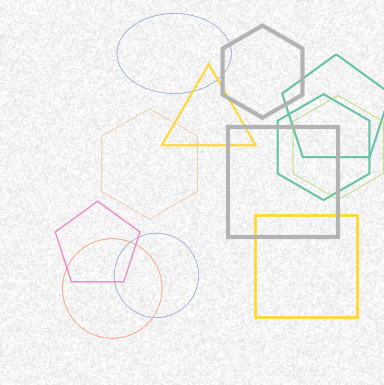[{"shape": "pentagon", "thickness": 1.5, "radius": 0.74, "center": [0.873, 0.711]}, {"shape": "hexagon", "thickness": 1.5, "radius": 0.69, "center": [0.84, 0.618]}, {"shape": "circle", "thickness": 0.5, "radius": 0.65, "center": [0.292, 0.251]}, {"shape": "circle", "thickness": 0.5, "radius": 0.55, "center": [0.406, 0.285]}, {"shape": "oval", "thickness": 0.5, "radius": 0.74, "center": [0.452, 0.861]}, {"shape": "pentagon", "thickness": 1, "radius": 0.58, "center": [0.254, 0.362]}, {"shape": "hexagon", "thickness": 0.5, "radius": 0.68, "center": [0.878, 0.617]}, {"shape": "triangle", "thickness": 1.5, "radius": 0.7, "center": [0.542, 0.693]}, {"shape": "square", "thickness": 2, "radius": 0.66, "center": [0.796, 0.309]}, {"shape": "hexagon", "thickness": 0.5, "radius": 0.72, "center": [0.389, 0.574]}, {"shape": "square", "thickness": 3, "radius": 0.71, "center": [0.735, 0.528]}, {"shape": "hexagon", "thickness": 3, "radius": 0.6, "center": [0.682, 0.814]}]